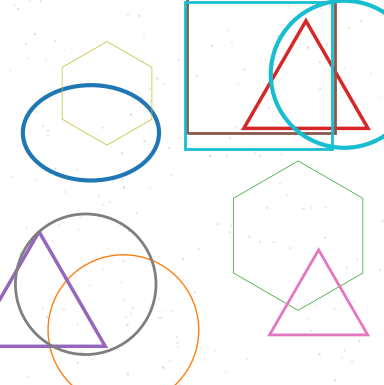[{"shape": "oval", "thickness": 3, "radius": 0.88, "center": [0.236, 0.655]}, {"shape": "circle", "thickness": 1, "radius": 0.98, "center": [0.321, 0.142]}, {"shape": "hexagon", "thickness": 0.5, "radius": 0.97, "center": [0.774, 0.388]}, {"shape": "triangle", "thickness": 2.5, "radius": 0.93, "center": [0.795, 0.76]}, {"shape": "triangle", "thickness": 2.5, "radius": 0.99, "center": [0.101, 0.2]}, {"shape": "square", "thickness": 2, "radius": 0.97, "center": [0.678, 0.847]}, {"shape": "triangle", "thickness": 2, "radius": 0.74, "center": [0.828, 0.204]}, {"shape": "circle", "thickness": 2, "radius": 0.91, "center": [0.223, 0.262]}, {"shape": "hexagon", "thickness": 0.5, "radius": 0.67, "center": [0.278, 0.758]}, {"shape": "square", "thickness": 2, "radius": 0.96, "center": [0.672, 0.803]}, {"shape": "circle", "thickness": 3, "radius": 0.95, "center": [0.894, 0.807]}]